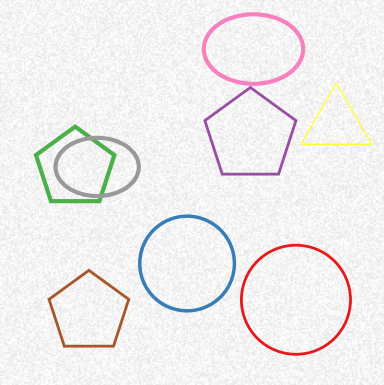[{"shape": "circle", "thickness": 2, "radius": 0.71, "center": [0.769, 0.221]}, {"shape": "circle", "thickness": 2.5, "radius": 0.61, "center": [0.486, 0.316]}, {"shape": "pentagon", "thickness": 3, "radius": 0.54, "center": [0.195, 0.564]}, {"shape": "pentagon", "thickness": 2, "radius": 0.62, "center": [0.65, 0.648]}, {"shape": "triangle", "thickness": 1, "radius": 0.53, "center": [0.874, 0.678]}, {"shape": "pentagon", "thickness": 2, "radius": 0.54, "center": [0.231, 0.189]}, {"shape": "oval", "thickness": 3, "radius": 0.65, "center": [0.658, 0.873]}, {"shape": "oval", "thickness": 3, "radius": 0.54, "center": [0.252, 0.566]}]